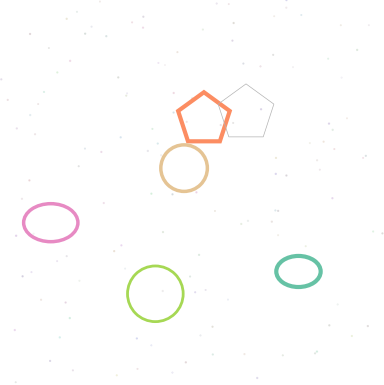[{"shape": "oval", "thickness": 3, "radius": 0.29, "center": [0.775, 0.295]}, {"shape": "pentagon", "thickness": 3, "radius": 0.35, "center": [0.53, 0.69]}, {"shape": "oval", "thickness": 2.5, "radius": 0.35, "center": [0.132, 0.422]}, {"shape": "circle", "thickness": 2, "radius": 0.36, "center": [0.403, 0.237]}, {"shape": "circle", "thickness": 2.5, "radius": 0.3, "center": [0.478, 0.563]}, {"shape": "pentagon", "thickness": 0.5, "radius": 0.38, "center": [0.639, 0.706]}]